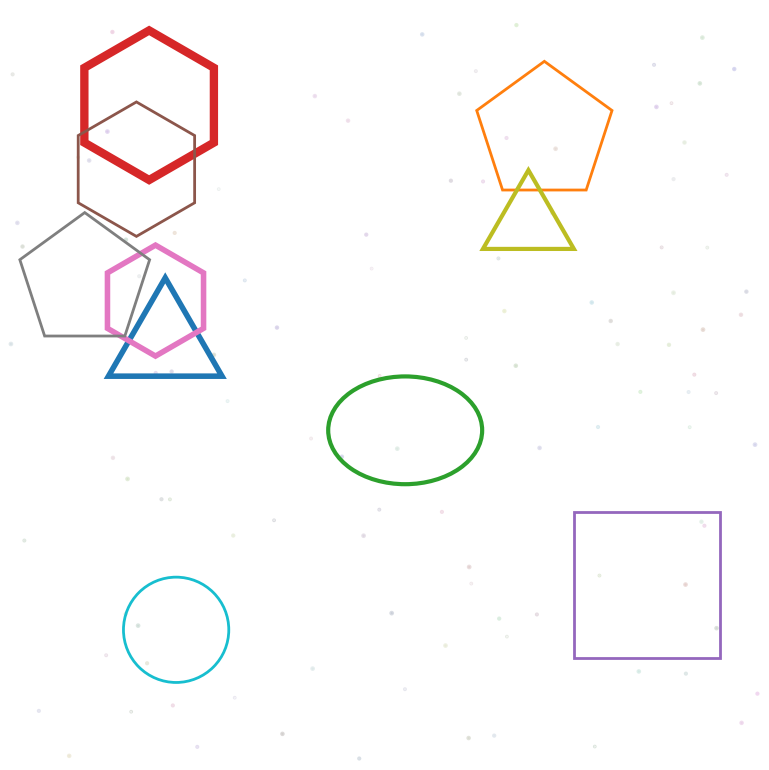[{"shape": "triangle", "thickness": 2, "radius": 0.43, "center": [0.215, 0.554]}, {"shape": "pentagon", "thickness": 1, "radius": 0.46, "center": [0.707, 0.828]}, {"shape": "oval", "thickness": 1.5, "radius": 0.5, "center": [0.526, 0.441]}, {"shape": "hexagon", "thickness": 3, "radius": 0.49, "center": [0.194, 0.863]}, {"shape": "square", "thickness": 1, "radius": 0.47, "center": [0.84, 0.24]}, {"shape": "hexagon", "thickness": 1, "radius": 0.44, "center": [0.177, 0.78]}, {"shape": "hexagon", "thickness": 2, "radius": 0.36, "center": [0.202, 0.61]}, {"shape": "pentagon", "thickness": 1, "radius": 0.44, "center": [0.11, 0.635]}, {"shape": "triangle", "thickness": 1.5, "radius": 0.34, "center": [0.686, 0.711]}, {"shape": "circle", "thickness": 1, "radius": 0.34, "center": [0.229, 0.182]}]